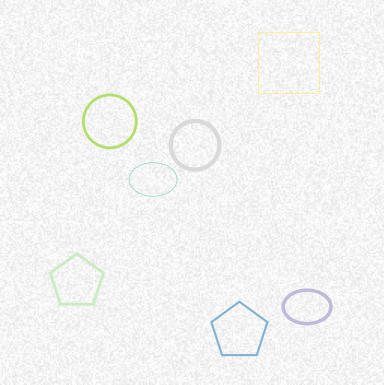[{"shape": "oval", "thickness": 0.5, "radius": 0.31, "center": [0.398, 0.534]}, {"shape": "oval", "thickness": 2.5, "radius": 0.31, "center": [0.798, 0.203]}, {"shape": "pentagon", "thickness": 1.5, "radius": 0.38, "center": [0.622, 0.14]}, {"shape": "circle", "thickness": 2, "radius": 0.34, "center": [0.285, 0.685]}, {"shape": "circle", "thickness": 3, "radius": 0.32, "center": [0.507, 0.623]}, {"shape": "pentagon", "thickness": 2, "radius": 0.36, "center": [0.2, 0.269]}, {"shape": "square", "thickness": 0.5, "radius": 0.4, "center": [0.75, 0.838]}]